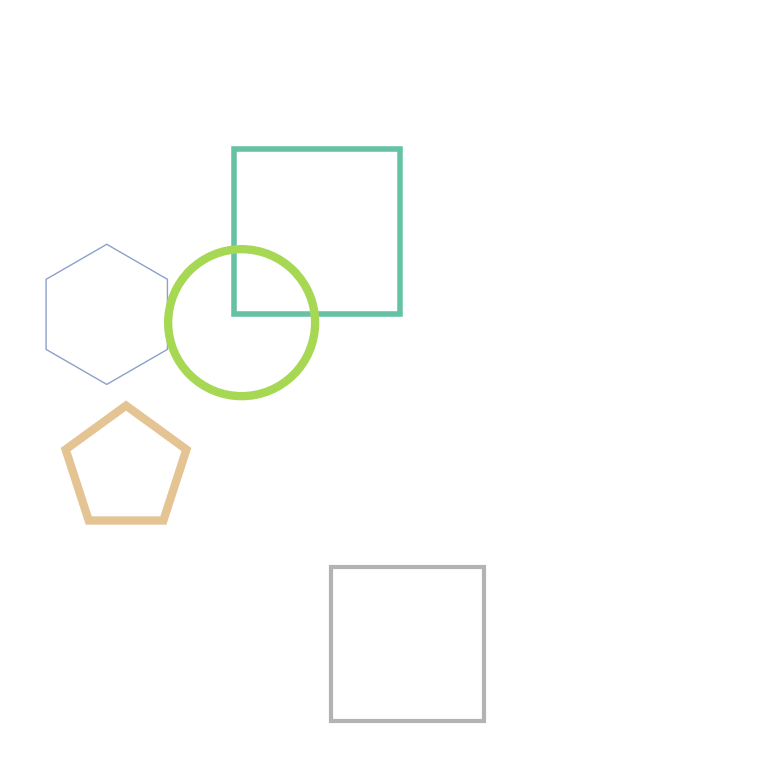[{"shape": "square", "thickness": 2, "radius": 0.54, "center": [0.412, 0.699]}, {"shape": "hexagon", "thickness": 0.5, "radius": 0.45, "center": [0.139, 0.592]}, {"shape": "circle", "thickness": 3, "radius": 0.48, "center": [0.314, 0.581]}, {"shape": "pentagon", "thickness": 3, "radius": 0.41, "center": [0.164, 0.391]}, {"shape": "square", "thickness": 1.5, "radius": 0.5, "center": [0.529, 0.164]}]